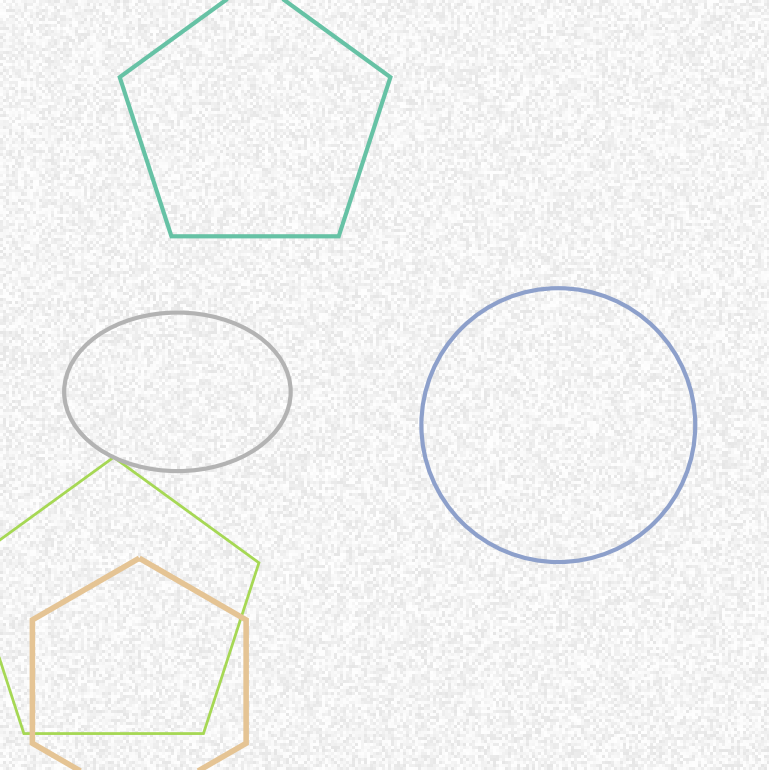[{"shape": "pentagon", "thickness": 1.5, "radius": 0.92, "center": [0.331, 0.843]}, {"shape": "circle", "thickness": 1.5, "radius": 0.89, "center": [0.725, 0.448]}, {"shape": "pentagon", "thickness": 1, "radius": 0.99, "center": [0.148, 0.208]}, {"shape": "hexagon", "thickness": 2, "radius": 0.8, "center": [0.181, 0.115]}, {"shape": "oval", "thickness": 1.5, "radius": 0.74, "center": [0.23, 0.491]}]